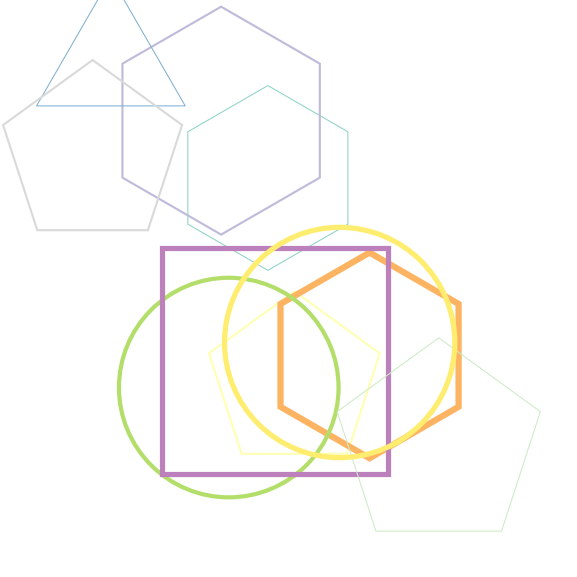[{"shape": "hexagon", "thickness": 0.5, "radius": 0.8, "center": [0.464, 0.691]}, {"shape": "pentagon", "thickness": 1, "radius": 0.78, "center": [0.51, 0.339]}, {"shape": "hexagon", "thickness": 1, "radius": 0.99, "center": [0.383, 0.79]}, {"shape": "triangle", "thickness": 0.5, "radius": 0.74, "center": [0.192, 0.89]}, {"shape": "hexagon", "thickness": 3, "radius": 0.89, "center": [0.64, 0.384]}, {"shape": "circle", "thickness": 2, "radius": 0.95, "center": [0.396, 0.328]}, {"shape": "pentagon", "thickness": 1, "radius": 0.81, "center": [0.16, 0.732]}, {"shape": "square", "thickness": 2.5, "radius": 0.98, "center": [0.476, 0.374]}, {"shape": "pentagon", "thickness": 0.5, "radius": 0.93, "center": [0.76, 0.229]}, {"shape": "circle", "thickness": 2.5, "radius": 1.0, "center": [0.588, 0.406]}]